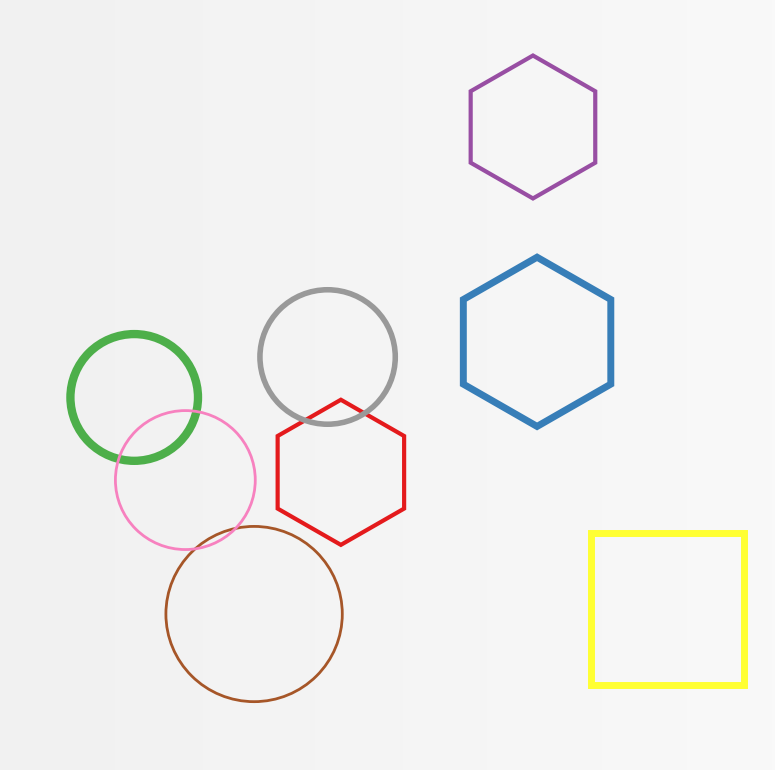[{"shape": "hexagon", "thickness": 1.5, "radius": 0.47, "center": [0.44, 0.387]}, {"shape": "hexagon", "thickness": 2.5, "radius": 0.55, "center": [0.693, 0.556]}, {"shape": "circle", "thickness": 3, "radius": 0.41, "center": [0.173, 0.484]}, {"shape": "hexagon", "thickness": 1.5, "radius": 0.46, "center": [0.688, 0.835]}, {"shape": "square", "thickness": 2.5, "radius": 0.49, "center": [0.861, 0.209]}, {"shape": "circle", "thickness": 1, "radius": 0.57, "center": [0.328, 0.203]}, {"shape": "circle", "thickness": 1, "radius": 0.45, "center": [0.239, 0.377]}, {"shape": "circle", "thickness": 2, "radius": 0.44, "center": [0.423, 0.536]}]